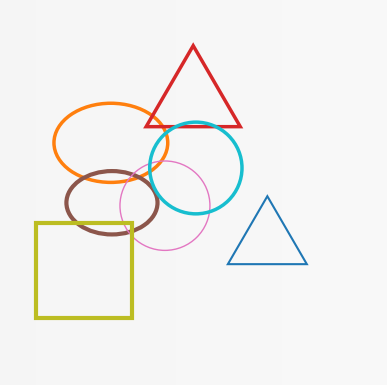[{"shape": "triangle", "thickness": 1.5, "radius": 0.59, "center": [0.69, 0.373]}, {"shape": "oval", "thickness": 2.5, "radius": 0.73, "center": [0.286, 0.629]}, {"shape": "triangle", "thickness": 2.5, "radius": 0.7, "center": [0.499, 0.741]}, {"shape": "oval", "thickness": 3, "radius": 0.59, "center": [0.289, 0.473]}, {"shape": "circle", "thickness": 1, "radius": 0.58, "center": [0.426, 0.466]}, {"shape": "square", "thickness": 3, "radius": 0.62, "center": [0.216, 0.297]}, {"shape": "circle", "thickness": 2.5, "radius": 0.6, "center": [0.505, 0.564]}]